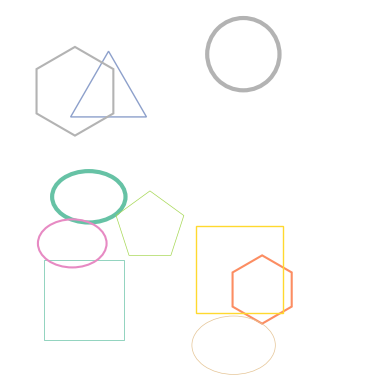[{"shape": "oval", "thickness": 3, "radius": 0.48, "center": [0.231, 0.489]}, {"shape": "square", "thickness": 0.5, "radius": 0.52, "center": [0.219, 0.22]}, {"shape": "hexagon", "thickness": 1.5, "radius": 0.44, "center": [0.681, 0.248]}, {"shape": "triangle", "thickness": 1, "radius": 0.57, "center": [0.282, 0.753]}, {"shape": "oval", "thickness": 1.5, "radius": 0.45, "center": [0.188, 0.368]}, {"shape": "pentagon", "thickness": 0.5, "radius": 0.46, "center": [0.389, 0.412]}, {"shape": "square", "thickness": 1, "radius": 0.56, "center": [0.621, 0.299]}, {"shape": "oval", "thickness": 0.5, "radius": 0.54, "center": [0.607, 0.103]}, {"shape": "circle", "thickness": 3, "radius": 0.47, "center": [0.632, 0.859]}, {"shape": "hexagon", "thickness": 1.5, "radius": 0.58, "center": [0.195, 0.763]}]